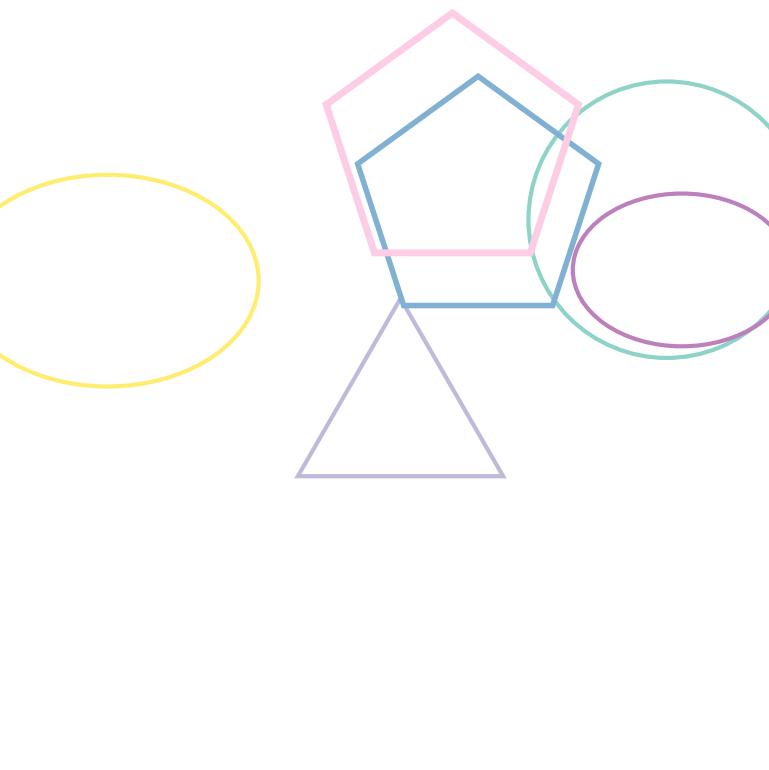[{"shape": "circle", "thickness": 1.5, "radius": 0.9, "center": [0.866, 0.715]}, {"shape": "triangle", "thickness": 1.5, "radius": 0.77, "center": [0.52, 0.458]}, {"shape": "pentagon", "thickness": 2, "radius": 0.82, "center": [0.621, 0.736]}, {"shape": "pentagon", "thickness": 2.5, "radius": 0.86, "center": [0.587, 0.811]}, {"shape": "oval", "thickness": 1.5, "radius": 0.71, "center": [0.886, 0.649]}, {"shape": "oval", "thickness": 1.5, "radius": 0.98, "center": [0.14, 0.636]}]